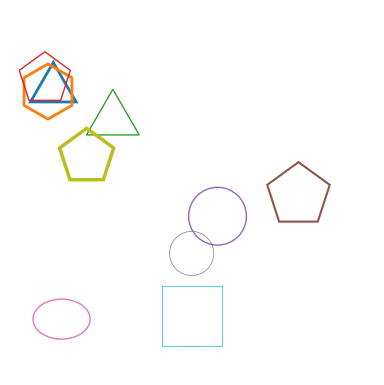[{"shape": "triangle", "thickness": 2, "radius": 0.34, "center": [0.138, 0.769]}, {"shape": "hexagon", "thickness": 2, "radius": 0.36, "center": [0.125, 0.762]}, {"shape": "triangle", "thickness": 1, "radius": 0.4, "center": [0.293, 0.689]}, {"shape": "pentagon", "thickness": 1, "radius": 0.35, "center": [0.116, 0.796]}, {"shape": "circle", "thickness": 1, "radius": 0.38, "center": [0.565, 0.438]}, {"shape": "pentagon", "thickness": 1.5, "radius": 0.43, "center": [0.775, 0.493]}, {"shape": "oval", "thickness": 1, "radius": 0.37, "center": [0.16, 0.171]}, {"shape": "circle", "thickness": 0.5, "radius": 0.29, "center": [0.498, 0.342]}, {"shape": "pentagon", "thickness": 2.5, "radius": 0.37, "center": [0.225, 0.593]}, {"shape": "square", "thickness": 0.5, "radius": 0.39, "center": [0.499, 0.179]}]